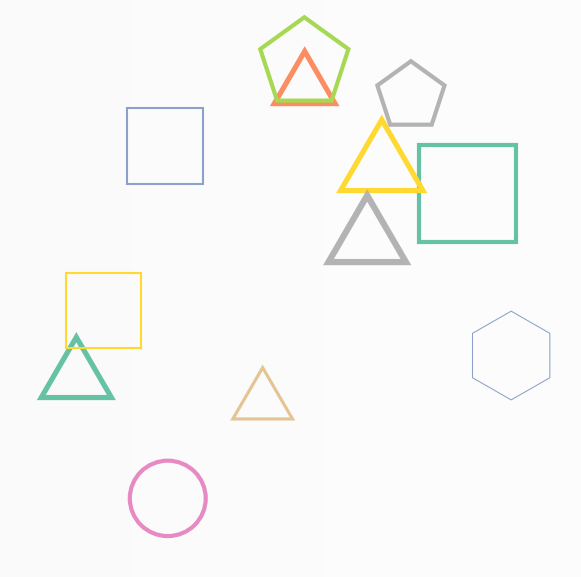[{"shape": "square", "thickness": 2, "radius": 0.42, "center": [0.805, 0.664]}, {"shape": "triangle", "thickness": 2.5, "radius": 0.35, "center": [0.131, 0.346]}, {"shape": "triangle", "thickness": 2.5, "radius": 0.3, "center": [0.524, 0.85]}, {"shape": "square", "thickness": 1, "radius": 0.33, "center": [0.284, 0.746]}, {"shape": "hexagon", "thickness": 0.5, "radius": 0.38, "center": [0.879, 0.383]}, {"shape": "circle", "thickness": 2, "radius": 0.33, "center": [0.289, 0.136]}, {"shape": "pentagon", "thickness": 2, "radius": 0.4, "center": [0.524, 0.889]}, {"shape": "square", "thickness": 1, "radius": 0.32, "center": [0.178, 0.461]}, {"shape": "triangle", "thickness": 2.5, "radius": 0.41, "center": [0.657, 0.71]}, {"shape": "triangle", "thickness": 1.5, "radius": 0.3, "center": [0.452, 0.303]}, {"shape": "pentagon", "thickness": 2, "radius": 0.3, "center": [0.707, 0.832]}, {"shape": "triangle", "thickness": 3, "radius": 0.38, "center": [0.632, 0.584]}]